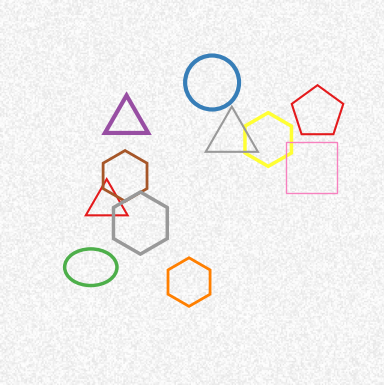[{"shape": "pentagon", "thickness": 1.5, "radius": 0.35, "center": [0.825, 0.708]}, {"shape": "triangle", "thickness": 1.5, "radius": 0.31, "center": [0.277, 0.472]}, {"shape": "circle", "thickness": 3, "radius": 0.35, "center": [0.551, 0.786]}, {"shape": "oval", "thickness": 2.5, "radius": 0.34, "center": [0.236, 0.306]}, {"shape": "triangle", "thickness": 3, "radius": 0.32, "center": [0.329, 0.687]}, {"shape": "hexagon", "thickness": 2, "radius": 0.32, "center": [0.491, 0.267]}, {"shape": "hexagon", "thickness": 2.5, "radius": 0.35, "center": [0.697, 0.638]}, {"shape": "hexagon", "thickness": 2, "radius": 0.33, "center": [0.325, 0.543]}, {"shape": "square", "thickness": 1, "radius": 0.33, "center": [0.809, 0.565]}, {"shape": "hexagon", "thickness": 2.5, "radius": 0.4, "center": [0.365, 0.421]}, {"shape": "triangle", "thickness": 1.5, "radius": 0.39, "center": [0.602, 0.645]}]